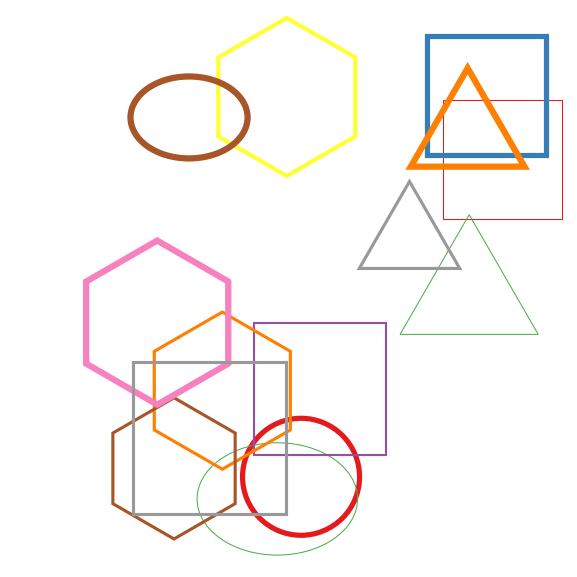[{"shape": "circle", "thickness": 2.5, "radius": 0.51, "center": [0.521, 0.174]}, {"shape": "square", "thickness": 0.5, "radius": 0.51, "center": [0.87, 0.723]}, {"shape": "square", "thickness": 2.5, "radius": 0.52, "center": [0.843, 0.834]}, {"shape": "oval", "thickness": 0.5, "radius": 0.69, "center": [0.48, 0.135]}, {"shape": "triangle", "thickness": 0.5, "radius": 0.69, "center": [0.812, 0.489]}, {"shape": "square", "thickness": 1, "radius": 0.57, "center": [0.554, 0.325]}, {"shape": "triangle", "thickness": 3, "radius": 0.57, "center": [0.81, 0.767]}, {"shape": "hexagon", "thickness": 1.5, "radius": 0.68, "center": [0.385, 0.323]}, {"shape": "hexagon", "thickness": 2, "radius": 0.68, "center": [0.497, 0.831]}, {"shape": "hexagon", "thickness": 1.5, "radius": 0.61, "center": [0.301, 0.188]}, {"shape": "oval", "thickness": 3, "radius": 0.51, "center": [0.327, 0.796]}, {"shape": "hexagon", "thickness": 3, "radius": 0.71, "center": [0.272, 0.441]}, {"shape": "square", "thickness": 1.5, "radius": 0.66, "center": [0.363, 0.241]}, {"shape": "triangle", "thickness": 1.5, "radius": 0.5, "center": [0.709, 0.585]}]